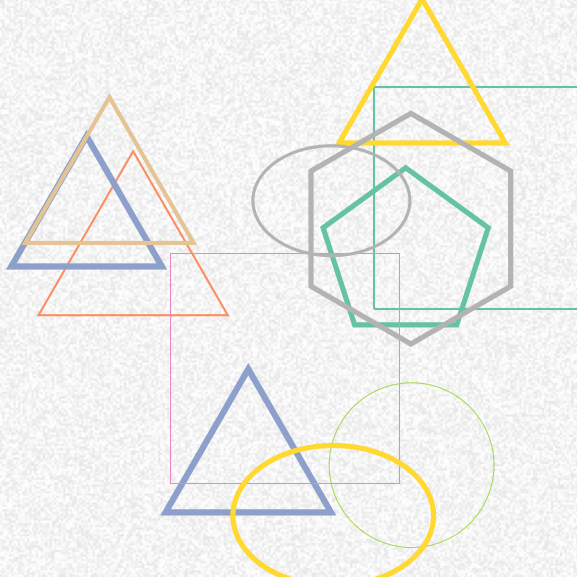[{"shape": "pentagon", "thickness": 2.5, "radius": 0.75, "center": [0.702, 0.558]}, {"shape": "square", "thickness": 1, "radius": 0.96, "center": [0.84, 0.656]}, {"shape": "triangle", "thickness": 1, "radius": 0.95, "center": [0.231, 0.548]}, {"shape": "triangle", "thickness": 3, "radius": 0.83, "center": [0.43, 0.195]}, {"shape": "triangle", "thickness": 3, "radius": 0.75, "center": [0.15, 0.613]}, {"shape": "square", "thickness": 0.5, "radius": 1.0, "center": [0.493, 0.362]}, {"shape": "circle", "thickness": 0.5, "radius": 0.71, "center": [0.713, 0.194]}, {"shape": "oval", "thickness": 2.5, "radius": 0.87, "center": [0.577, 0.106]}, {"shape": "triangle", "thickness": 2.5, "radius": 0.83, "center": [0.731, 0.835]}, {"shape": "triangle", "thickness": 2, "radius": 0.84, "center": [0.189, 0.663]}, {"shape": "oval", "thickness": 1.5, "radius": 0.68, "center": [0.574, 0.652]}, {"shape": "hexagon", "thickness": 2.5, "radius": 1.0, "center": [0.711, 0.603]}]